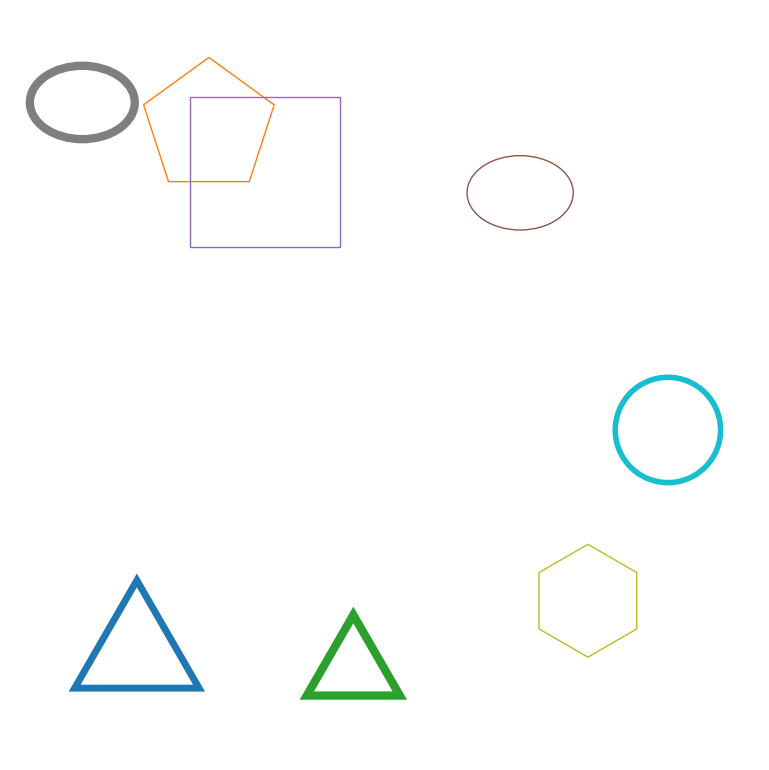[{"shape": "triangle", "thickness": 2.5, "radius": 0.47, "center": [0.178, 0.153]}, {"shape": "pentagon", "thickness": 0.5, "radius": 0.45, "center": [0.271, 0.836]}, {"shape": "triangle", "thickness": 3, "radius": 0.35, "center": [0.459, 0.132]}, {"shape": "square", "thickness": 0.5, "radius": 0.49, "center": [0.344, 0.776]}, {"shape": "oval", "thickness": 0.5, "radius": 0.34, "center": [0.676, 0.75]}, {"shape": "oval", "thickness": 3, "radius": 0.34, "center": [0.107, 0.867]}, {"shape": "hexagon", "thickness": 0.5, "radius": 0.37, "center": [0.763, 0.22]}, {"shape": "circle", "thickness": 2, "radius": 0.34, "center": [0.867, 0.442]}]